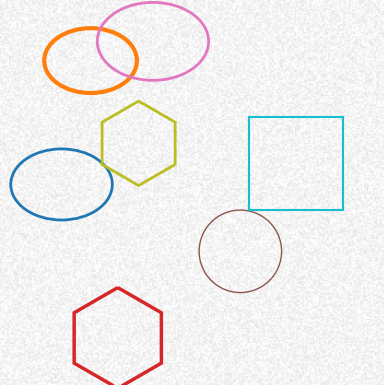[{"shape": "oval", "thickness": 2, "radius": 0.66, "center": [0.16, 0.521]}, {"shape": "oval", "thickness": 3, "radius": 0.6, "center": [0.235, 0.843]}, {"shape": "hexagon", "thickness": 2.5, "radius": 0.65, "center": [0.306, 0.122]}, {"shape": "circle", "thickness": 1, "radius": 0.54, "center": [0.624, 0.347]}, {"shape": "oval", "thickness": 2, "radius": 0.72, "center": [0.397, 0.893]}, {"shape": "hexagon", "thickness": 2, "radius": 0.55, "center": [0.36, 0.628]}, {"shape": "square", "thickness": 1.5, "radius": 0.61, "center": [0.769, 0.575]}]